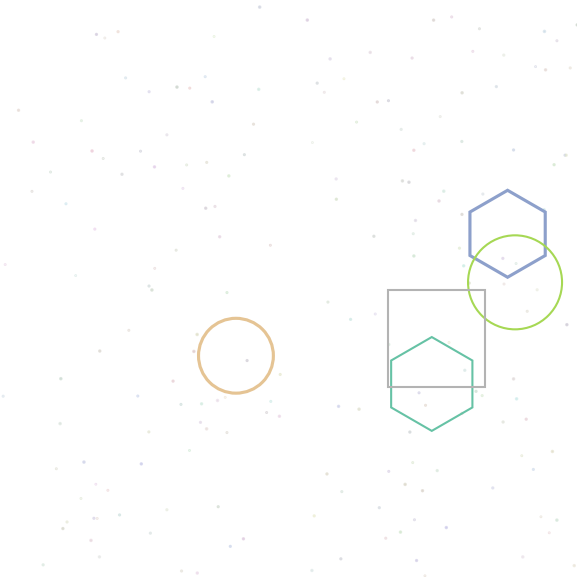[{"shape": "hexagon", "thickness": 1, "radius": 0.41, "center": [0.748, 0.334]}, {"shape": "hexagon", "thickness": 1.5, "radius": 0.38, "center": [0.879, 0.594]}, {"shape": "circle", "thickness": 1, "radius": 0.41, "center": [0.892, 0.51]}, {"shape": "circle", "thickness": 1.5, "radius": 0.32, "center": [0.409, 0.383]}, {"shape": "square", "thickness": 1, "radius": 0.42, "center": [0.756, 0.413]}]